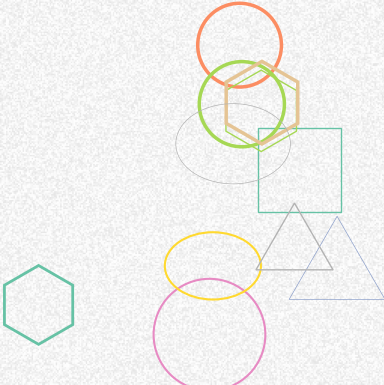[{"shape": "square", "thickness": 1, "radius": 0.54, "center": [0.778, 0.558]}, {"shape": "hexagon", "thickness": 2, "radius": 0.51, "center": [0.1, 0.208]}, {"shape": "circle", "thickness": 2.5, "radius": 0.54, "center": [0.622, 0.883]}, {"shape": "triangle", "thickness": 0.5, "radius": 0.72, "center": [0.876, 0.294]}, {"shape": "circle", "thickness": 1.5, "radius": 0.73, "center": [0.544, 0.131]}, {"shape": "hexagon", "thickness": 1, "radius": 0.53, "center": [0.678, 0.712]}, {"shape": "circle", "thickness": 2.5, "radius": 0.55, "center": [0.628, 0.729]}, {"shape": "oval", "thickness": 1.5, "radius": 0.62, "center": [0.553, 0.309]}, {"shape": "hexagon", "thickness": 2.5, "radius": 0.54, "center": [0.68, 0.733]}, {"shape": "triangle", "thickness": 1, "radius": 0.58, "center": [0.765, 0.357]}, {"shape": "oval", "thickness": 0.5, "radius": 0.74, "center": [0.605, 0.627]}]